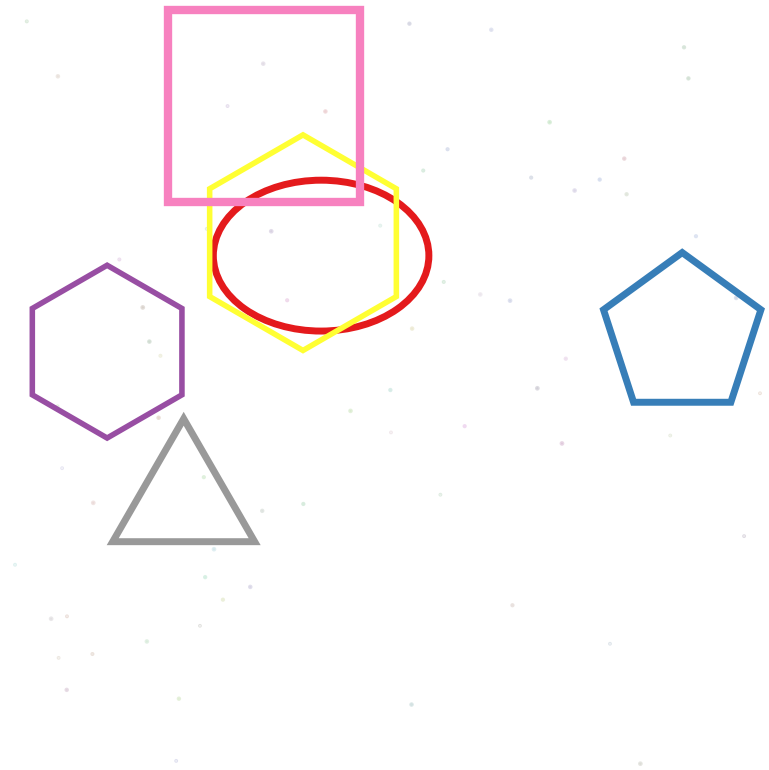[{"shape": "oval", "thickness": 2.5, "radius": 0.7, "center": [0.417, 0.668]}, {"shape": "pentagon", "thickness": 2.5, "radius": 0.54, "center": [0.886, 0.565]}, {"shape": "hexagon", "thickness": 2, "radius": 0.56, "center": [0.139, 0.543]}, {"shape": "hexagon", "thickness": 2, "radius": 0.7, "center": [0.394, 0.685]}, {"shape": "square", "thickness": 3, "radius": 0.63, "center": [0.343, 0.862]}, {"shape": "triangle", "thickness": 2.5, "radius": 0.53, "center": [0.239, 0.35]}]